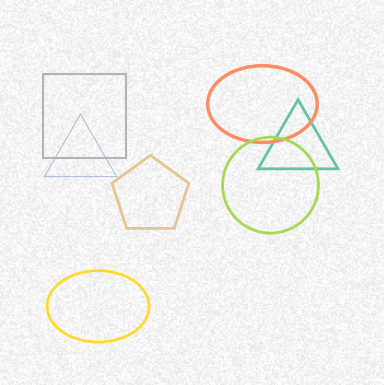[{"shape": "triangle", "thickness": 2, "radius": 0.6, "center": [0.774, 0.621]}, {"shape": "oval", "thickness": 2.5, "radius": 0.71, "center": [0.682, 0.73]}, {"shape": "triangle", "thickness": 0.5, "radius": 0.54, "center": [0.209, 0.595]}, {"shape": "circle", "thickness": 2, "radius": 0.62, "center": [0.703, 0.519]}, {"shape": "oval", "thickness": 2, "radius": 0.66, "center": [0.255, 0.204]}, {"shape": "pentagon", "thickness": 2, "radius": 0.52, "center": [0.391, 0.492]}, {"shape": "square", "thickness": 1.5, "radius": 0.54, "center": [0.219, 0.7]}]